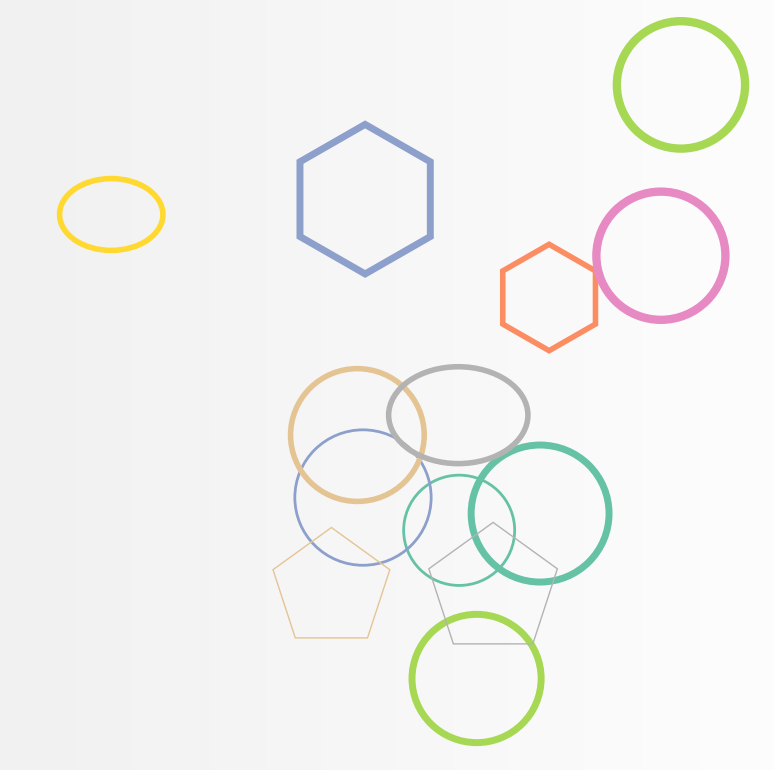[{"shape": "circle", "thickness": 2.5, "radius": 0.44, "center": [0.697, 0.333]}, {"shape": "circle", "thickness": 1, "radius": 0.36, "center": [0.592, 0.311]}, {"shape": "hexagon", "thickness": 2, "radius": 0.35, "center": [0.709, 0.614]}, {"shape": "hexagon", "thickness": 2.5, "radius": 0.49, "center": [0.471, 0.741]}, {"shape": "circle", "thickness": 1, "radius": 0.44, "center": [0.468, 0.354]}, {"shape": "circle", "thickness": 3, "radius": 0.42, "center": [0.853, 0.668]}, {"shape": "circle", "thickness": 2.5, "radius": 0.42, "center": [0.615, 0.119]}, {"shape": "circle", "thickness": 3, "radius": 0.41, "center": [0.879, 0.89]}, {"shape": "oval", "thickness": 2, "radius": 0.33, "center": [0.144, 0.721]}, {"shape": "circle", "thickness": 2, "radius": 0.43, "center": [0.461, 0.435]}, {"shape": "pentagon", "thickness": 0.5, "radius": 0.4, "center": [0.428, 0.236]}, {"shape": "pentagon", "thickness": 0.5, "radius": 0.44, "center": [0.636, 0.234]}, {"shape": "oval", "thickness": 2, "radius": 0.45, "center": [0.591, 0.461]}]